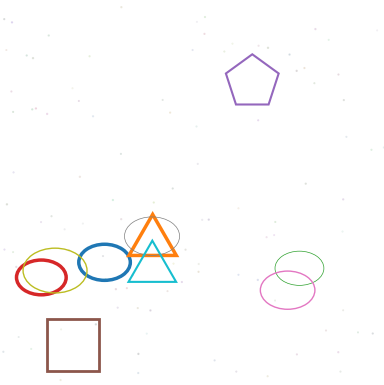[{"shape": "oval", "thickness": 2.5, "radius": 0.33, "center": [0.272, 0.319]}, {"shape": "triangle", "thickness": 2.5, "radius": 0.35, "center": [0.397, 0.372]}, {"shape": "oval", "thickness": 0.5, "radius": 0.32, "center": [0.778, 0.303]}, {"shape": "oval", "thickness": 2.5, "radius": 0.32, "center": [0.107, 0.279]}, {"shape": "pentagon", "thickness": 1.5, "radius": 0.36, "center": [0.655, 0.787]}, {"shape": "square", "thickness": 2, "radius": 0.34, "center": [0.19, 0.104]}, {"shape": "oval", "thickness": 1, "radius": 0.35, "center": [0.747, 0.246]}, {"shape": "oval", "thickness": 0.5, "radius": 0.36, "center": [0.395, 0.387]}, {"shape": "oval", "thickness": 1, "radius": 0.42, "center": [0.143, 0.297]}, {"shape": "triangle", "thickness": 1.5, "radius": 0.36, "center": [0.396, 0.304]}]